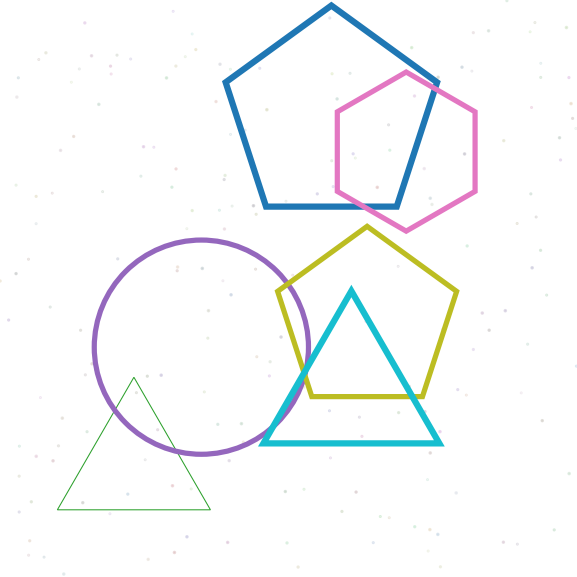[{"shape": "pentagon", "thickness": 3, "radius": 0.96, "center": [0.574, 0.797]}, {"shape": "triangle", "thickness": 0.5, "radius": 0.77, "center": [0.232, 0.193]}, {"shape": "circle", "thickness": 2.5, "radius": 0.93, "center": [0.349, 0.398]}, {"shape": "hexagon", "thickness": 2.5, "radius": 0.69, "center": [0.703, 0.737]}, {"shape": "pentagon", "thickness": 2.5, "radius": 0.81, "center": [0.636, 0.444]}, {"shape": "triangle", "thickness": 3, "radius": 0.88, "center": [0.608, 0.319]}]